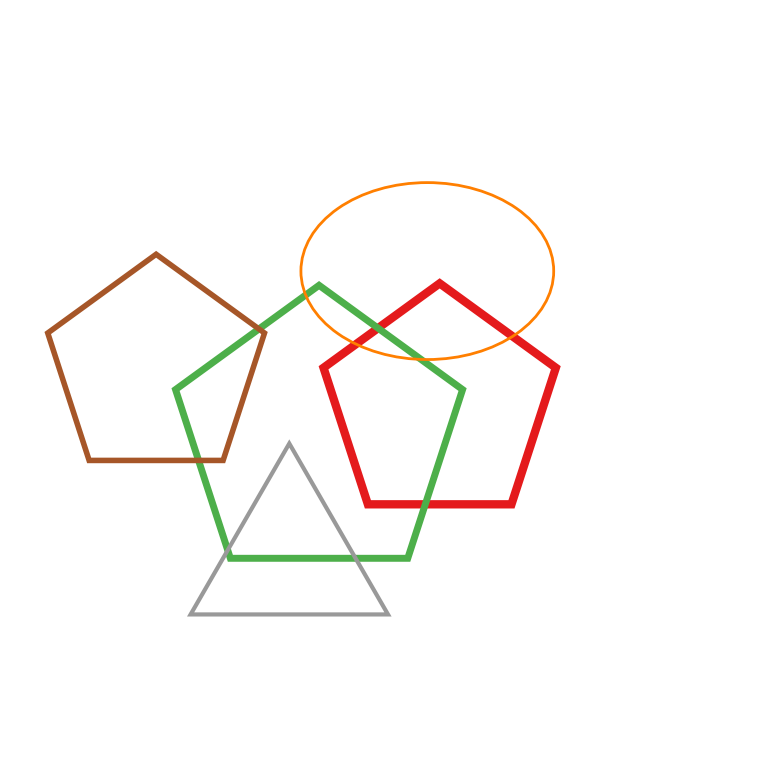[{"shape": "pentagon", "thickness": 3, "radius": 0.79, "center": [0.571, 0.473]}, {"shape": "pentagon", "thickness": 2.5, "radius": 0.98, "center": [0.414, 0.433]}, {"shape": "oval", "thickness": 1, "radius": 0.82, "center": [0.555, 0.648]}, {"shape": "pentagon", "thickness": 2, "radius": 0.74, "center": [0.203, 0.522]}, {"shape": "triangle", "thickness": 1.5, "radius": 0.74, "center": [0.376, 0.276]}]